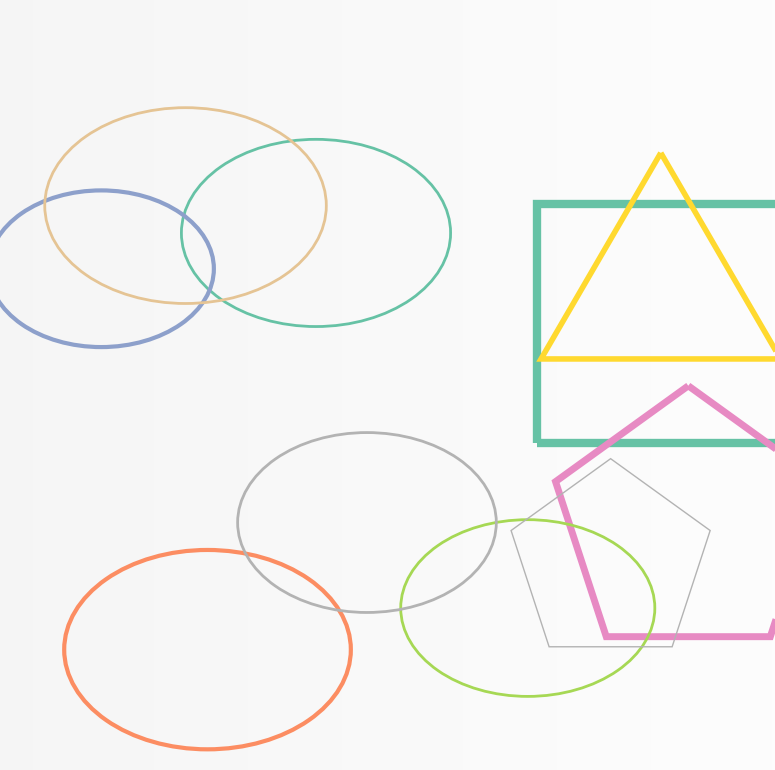[{"shape": "oval", "thickness": 1, "radius": 0.87, "center": [0.408, 0.697]}, {"shape": "square", "thickness": 3, "radius": 0.78, "center": [0.848, 0.58]}, {"shape": "oval", "thickness": 1.5, "radius": 0.92, "center": [0.268, 0.156]}, {"shape": "oval", "thickness": 1.5, "radius": 0.73, "center": [0.131, 0.651]}, {"shape": "pentagon", "thickness": 2.5, "radius": 0.9, "center": [0.888, 0.319]}, {"shape": "oval", "thickness": 1, "radius": 0.82, "center": [0.681, 0.21]}, {"shape": "triangle", "thickness": 2, "radius": 0.89, "center": [0.853, 0.623]}, {"shape": "oval", "thickness": 1, "radius": 0.91, "center": [0.239, 0.733]}, {"shape": "oval", "thickness": 1, "radius": 0.83, "center": [0.474, 0.321]}, {"shape": "pentagon", "thickness": 0.5, "radius": 0.68, "center": [0.788, 0.269]}]